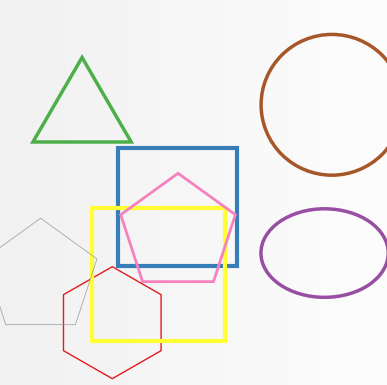[{"shape": "hexagon", "thickness": 1, "radius": 0.73, "center": [0.29, 0.162]}, {"shape": "square", "thickness": 3, "radius": 0.77, "center": [0.458, 0.463]}, {"shape": "triangle", "thickness": 2.5, "radius": 0.73, "center": [0.212, 0.704]}, {"shape": "oval", "thickness": 2.5, "radius": 0.82, "center": [0.838, 0.343]}, {"shape": "square", "thickness": 3, "radius": 0.86, "center": [0.409, 0.287]}, {"shape": "circle", "thickness": 2.5, "radius": 0.91, "center": [0.857, 0.728]}, {"shape": "pentagon", "thickness": 2, "radius": 0.78, "center": [0.459, 0.394]}, {"shape": "pentagon", "thickness": 0.5, "radius": 0.76, "center": [0.105, 0.28]}]